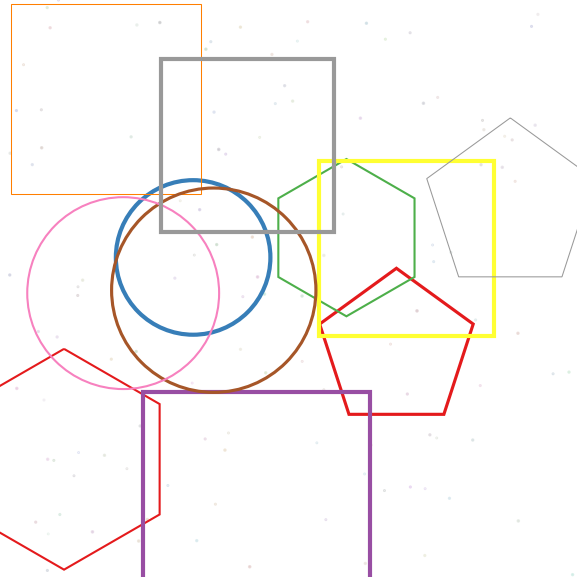[{"shape": "hexagon", "thickness": 1, "radius": 0.96, "center": [0.111, 0.204]}, {"shape": "pentagon", "thickness": 1.5, "radius": 0.7, "center": [0.686, 0.395]}, {"shape": "circle", "thickness": 2, "radius": 0.67, "center": [0.334, 0.553]}, {"shape": "hexagon", "thickness": 1, "radius": 0.68, "center": [0.6, 0.588]}, {"shape": "square", "thickness": 2, "radius": 0.98, "center": [0.444, 0.124]}, {"shape": "square", "thickness": 0.5, "radius": 0.82, "center": [0.183, 0.828]}, {"shape": "square", "thickness": 2, "radius": 0.76, "center": [0.704, 0.569]}, {"shape": "circle", "thickness": 1.5, "radius": 0.88, "center": [0.37, 0.497]}, {"shape": "circle", "thickness": 1, "radius": 0.83, "center": [0.213, 0.492]}, {"shape": "pentagon", "thickness": 0.5, "radius": 0.76, "center": [0.884, 0.643]}, {"shape": "square", "thickness": 2, "radius": 0.75, "center": [0.429, 0.747]}]